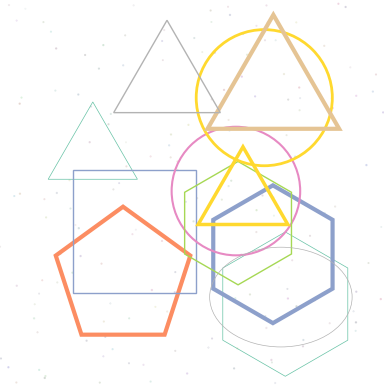[{"shape": "hexagon", "thickness": 0.5, "radius": 0.94, "center": [0.741, 0.21]}, {"shape": "triangle", "thickness": 0.5, "radius": 0.67, "center": [0.241, 0.601]}, {"shape": "pentagon", "thickness": 3, "radius": 0.92, "center": [0.32, 0.279]}, {"shape": "hexagon", "thickness": 3, "radius": 0.89, "center": [0.709, 0.34]}, {"shape": "square", "thickness": 1, "radius": 0.8, "center": [0.35, 0.398]}, {"shape": "circle", "thickness": 1.5, "radius": 0.83, "center": [0.613, 0.504]}, {"shape": "hexagon", "thickness": 1, "radius": 0.8, "center": [0.618, 0.42]}, {"shape": "triangle", "thickness": 2.5, "radius": 0.67, "center": [0.631, 0.484]}, {"shape": "circle", "thickness": 2, "radius": 0.88, "center": [0.686, 0.746]}, {"shape": "triangle", "thickness": 3, "radius": 0.99, "center": [0.71, 0.764]}, {"shape": "triangle", "thickness": 1, "radius": 0.8, "center": [0.434, 0.787]}, {"shape": "oval", "thickness": 0.5, "radius": 0.93, "center": [0.73, 0.228]}]